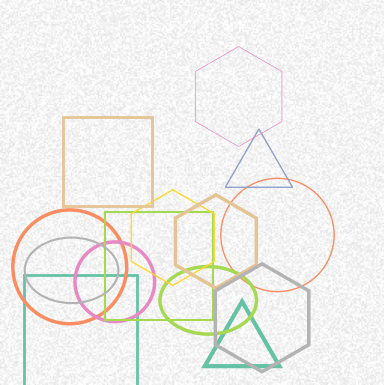[{"shape": "triangle", "thickness": 3, "radius": 0.56, "center": [0.629, 0.105]}, {"shape": "square", "thickness": 2, "radius": 0.73, "center": [0.208, 0.14]}, {"shape": "circle", "thickness": 2.5, "radius": 0.74, "center": [0.181, 0.307]}, {"shape": "circle", "thickness": 1, "radius": 0.74, "center": [0.721, 0.39]}, {"shape": "triangle", "thickness": 1, "radius": 0.5, "center": [0.673, 0.564]}, {"shape": "hexagon", "thickness": 0.5, "radius": 0.65, "center": [0.62, 0.749]}, {"shape": "circle", "thickness": 2.5, "radius": 0.52, "center": [0.298, 0.268]}, {"shape": "oval", "thickness": 2.5, "radius": 0.63, "center": [0.541, 0.22]}, {"shape": "square", "thickness": 1.5, "radius": 0.7, "center": [0.413, 0.308]}, {"shape": "hexagon", "thickness": 1, "radius": 0.62, "center": [0.449, 0.383]}, {"shape": "square", "thickness": 2, "radius": 0.58, "center": [0.28, 0.58]}, {"shape": "hexagon", "thickness": 2.5, "radius": 0.61, "center": [0.561, 0.373]}, {"shape": "hexagon", "thickness": 2.5, "radius": 0.7, "center": [0.681, 0.175]}, {"shape": "oval", "thickness": 1.5, "radius": 0.61, "center": [0.186, 0.298]}]